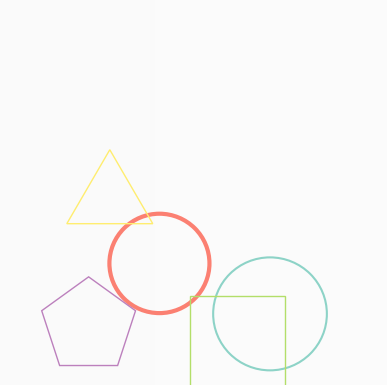[{"shape": "circle", "thickness": 1.5, "radius": 0.73, "center": [0.697, 0.185]}, {"shape": "circle", "thickness": 3, "radius": 0.65, "center": [0.411, 0.316]}, {"shape": "square", "thickness": 1, "radius": 0.62, "center": [0.613, 0.109]}, {"shape": "pentagon", "thickness": 1, "radius": 0.64, "center": [0.229, 0.154]}, {"shape": "triangle", "thickness": 1, "radius": 0.64, "center": [0.283, 0.483]}]